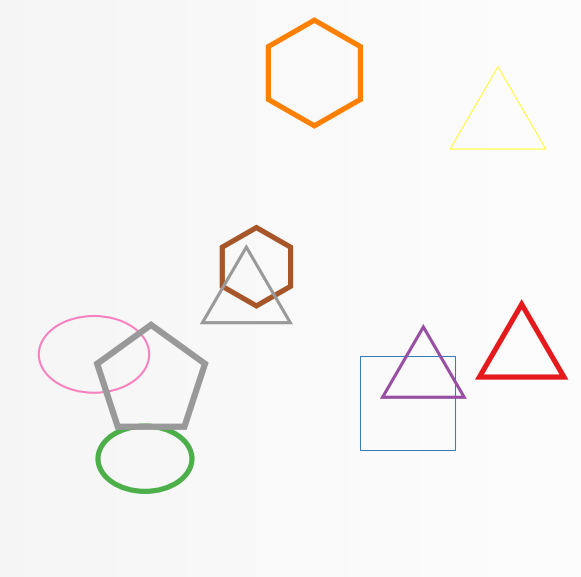[{"shape": "triangle", "thickness": 2.5, "radius": 0.42, "center": [0.898, 0.388]}, {"shape": "square", "thickness": 0.5, "radius": 0.41, "center": [0.701, 0.302]}, {"shape": "oval", "thickness": 2.5, "radius": 0.4, "center": [0.249, 0.205]}, {"shape": "triangle", "thickness": 1.5, "radius": 0.41, "center": [0.728, 0.352]}, {"shape": "hexagon", "thickness": 2.5, "radius": 0.46, "center": [0.541, 0.873]}, {"shape": "triangle", "thickness": 0.5, "radius": 0.48, "center": [0.857, 0.789]}, {"shape": "hexagon", "thickness": 2.5, "radius": 0.34, "center": [0.441, 0.537]}, {"shape": "oval", "thickness": 1, "radius": 0.47, "center": [0.162, 0.386]}, {"shape": "pentagon", "thickness": 3, "radius": 0.49, "center": [0.26, 0.339]}, {"shape": "triangle", "thickness": 1.5, "radius": 0.44, "center": [0.424, 0.484]}]